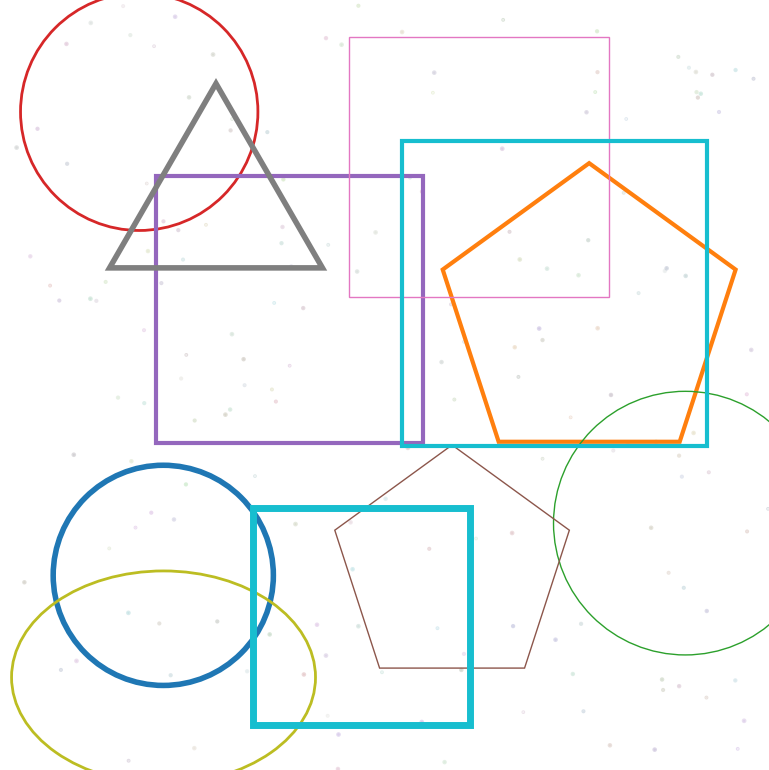[{"shape": "circle", "thickness": 2, "radius": 0.71, "center": [0.212, 0.253]}, {"shape": "pentagon", "thickness": 1.5, "radius": 1.0, "center": [0.765, 0.588]}, {"shape": "circle", "thickness": 0.5, "radius": 0.86, "center": [0.89, 0.321]}, {"shape": "circle", "thickness": 1, "radius": 0.77, "center": [0.181, 0.855]}, {"shape": "square", "thickness": 1.5, "radius": 0.87, "center": [0.376, 0.598]}, {"shape": "pentagon", "thickness": 0.5, "radius": 0.8, "center": [0.587, 0.262]}, {"shape": "square", "thickness": 0.5, "radius": 0.84, "center": [0.622, 0.783]}, {"shape": "triangle", "thickness": 2, "radius": 0.8, "center": [0.281, 0.732]}, {"shape": "oval", "thickness": 1, "radius": 0.99, "center": [0.212, 0.12]}, {"shape": "square", "thickness": 1.5, "radius": 0.99, "center": [0.72, 0.619]}, {"shape": "square", "thickness": 2.5, "radius": 0.71, "center": [0.469, 0.2]}]